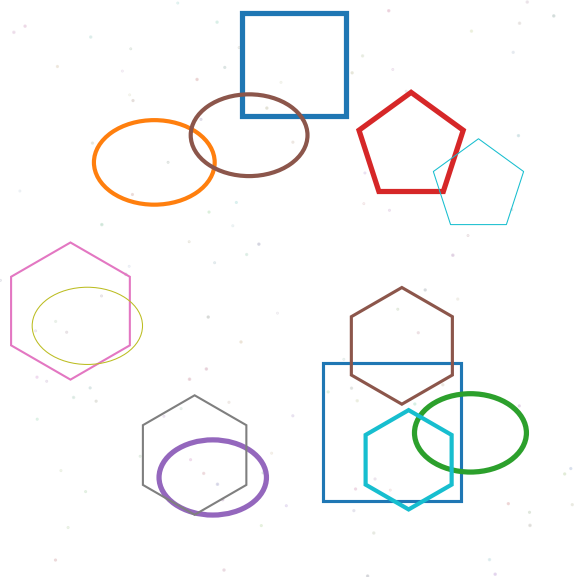[{"shape": "square", "thickness": 1.5, "radius": 0.6, "center": [0.679, 0.252]}, {"shape": "square", "thickness": 2.5, "radius": 0.45, "center": [0.509, 0.888]}, {"shape": "oval", "thickness": 2, "radius": 0.52, "center": [0.267, 0.718]}, {"shape": "oval", "thickness": 2.5, "radius": 0.48, "center": [0.815, 0.25]}, {"shape": "pentagon", "thickness": 2.5, "radius": 0.47, "center": [0.712, 0.744]}, {"shape": "oval", "thickness": 2.5, "radius": 0.46, "center": [0.368, 0.172]}, {"shape": "oval", "thickness": 2, "radius": 0.51, "center": [0.431, 0.765]}, {"shape": "hexagon", "thickness": 1.5, "radius": 0.51, "center": [0.696, 0.4]}, {"shape": "hexagon", "thickness": 1, "radius": 0.59, "center": [0.122, 0.461]}, {"shape": "hexagon", "thickness": 1, "radius": 0.52, "center": [0.337, 0.211]}, {"shape": "oval", "thickness": 0.5, "radius": 0.48, "center": [0.151, 0.435]}, {"shape": "pentagon", "thickness": 0.5, "radius": 0.41, "center": [0.829, 0.677]}, {"shape": "hexagon", "thickness": 2, "radius": 0.43, "center": [0.708, 0.203]}]